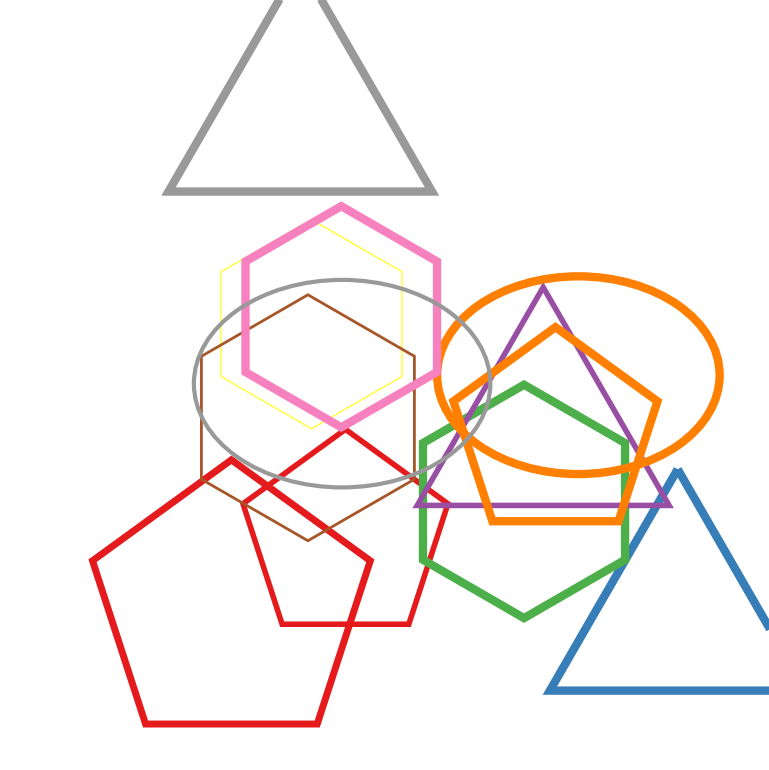[{"shape": "pentagon", "thickness": 2, "radius": 0.7, "center": [0.449, 0.303]}, {"shape": "pentagon", "thickness": 2.5, "radius": 0.95, "center": [0.301, 0.213]}, {"shape": "triangle", "thickness": 3, "radius": 0.96, "center": [0.88, 0.199]}, {"shape": "hexagon", "thickness": 3, "radius": 0.76, "center": [0.681, 0.349]}, {"shape": "triangle", "thickness": 2, "radius": 0.94, "center": [0.705, 0.438]}, {"shape": "pentagon", "thickness": 3, "radius": 0.7, "center": [0.721, 0.436]}, {"shape": "oval", "thickness": 3, "radius": 0.92, "center": [0.751, 0.513]}, {"shape": "hexagon", "thickness": 0.5, "radius": 0.68, "center": [0.404, 0.579]}, {"shape": "hexagon", "thickness": 1, "radius": 0.8, "center": [0.4, 0.457]}, {"shape": "hexagon", "thickness": 3, "radius": 0.72, "center": [0.443, 0.589]}, {"shape": "oval", "thickness": 1.5, "radius": 0.96, "center": [0.444, 0.502]}, {"shape": "triangle", "thickness": 3, "radius": 0.99, "center": [0.39, 0.85]}]